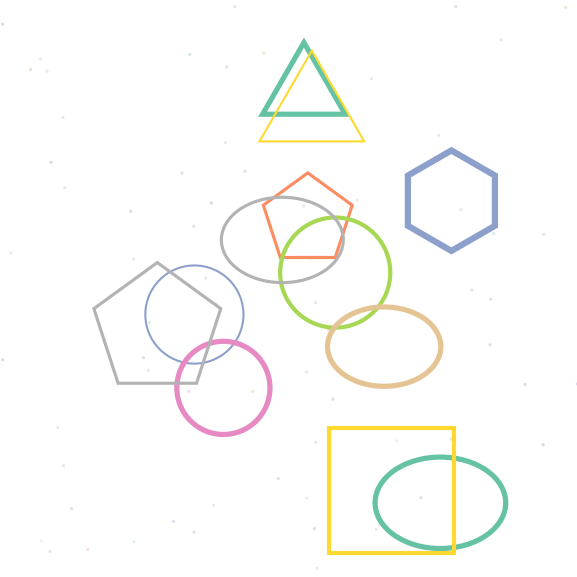[{"shape": "oval", "thickness": 2.5, "radius": 0.57, "center": [0.763, 0.128]}, {"shape": "triangle", "thickness": 2.5, "radius": 0.41, "center": [0.526, 0.843]}, {"shape": "pentagon", "thickness": 1.5, "radius": 0.4, "center": [0.533, 0.619]}, {"shape": "hexagon", "thickness": 3, "radius": 0.44, "center": [0.782, 0.652]}, {"shape": "circle", "thickness": 1, "radius": 0.42, "center": [0.337, 0.454]}, {"shape": "circle", "thickness": 2.5, "radius": 0.4, "center": [0.387, 0.327]}, {"shape": "circle", "thickness": 2, "radius": 0.48, "center": [0.58, 0.527]}, {"shape": "square", "thickness": 2, "radius": 0.54, "center": [0.678, 0.15]}, {"shape": "triangle", "thickness": 1, "radius": 0.52, "center": [0.54, 0.807]}, {"shape": "oval", "thickness": 2.5, "radius": 0.49, "center": [0.665, 0.399]}, {"shape": "oval", "thickness": 1.5, "radius": 0.53, "center": [0.489, 0.584]}, {"shape": "pentagon", "thickness": 1.5, "radius": 0.58, "center": [0.272, 0.429]}]